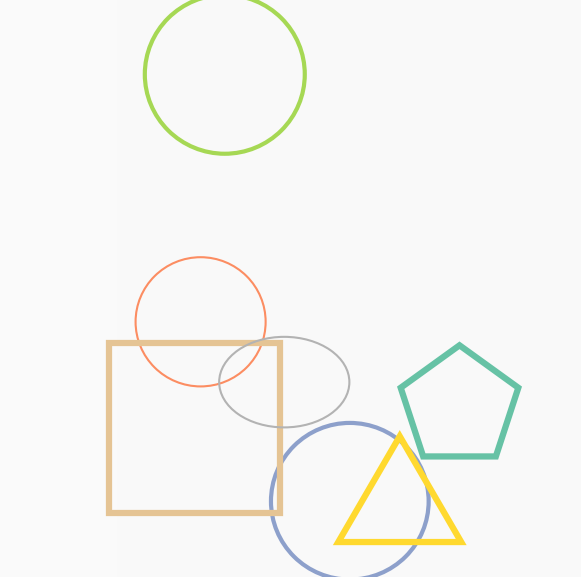[{"shape": "pentagon", "thickness": 3, "radius": 0.53, "center": [0.791, 0.295]}, {"shape": "circle", "thickness": 1, "radius": 0.56, "center": [0.345, 0.442]}, {"shape": "circle", "thickness": 2, "radius": 0.68, "center": [0.602, 0.131]}, {"shape": "circle", "thickness": 2, "radius": 0.69, "center": [0.387, 0.871]}, {"shape": "triangle", "thickness": 3, "radius": 0.61, "center": [0.688, 0.122]}, {"shape": "square", "thickness": 3, "radius": 0.73, "center": [0.335, 0.258]}, {"shape": "oval", "thickness": 1, "radius": 0.56, "center": [0.489, 0.337]}]